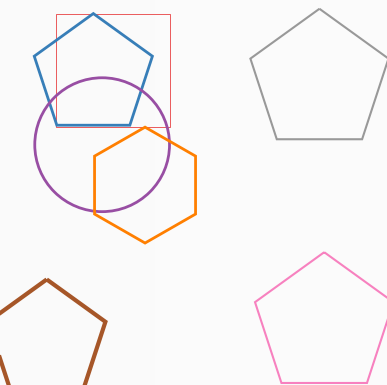[{"shape": "square", "thickness": 0.5, "radius": 0.74, "center": [0.292, 0.816]}, {"shape": "pentagon", "thickness": 2, "radius": 0.8, "center": [0.241, 0.804]}, {"shape": "circle", "thickness": 2, "radius": 0.87, "center": [0.264, 0.624]}, {"shape": "hexagon", "thickness": 2, "radius": 0.75, "center": [0.374, 0.519]}, {"shape": "pentagon", "thickness": 3, "radius": 0.8, "center": [0.121, 0.115]}, {"shape": "pentagon", "thickness": 1.5, "radius": 0.94, "center": [0.837, 0.157]}, {"shape": "pentagon", "thickness": 1.5, "radius": 0.94, "center": [0.824, 0.79]}]